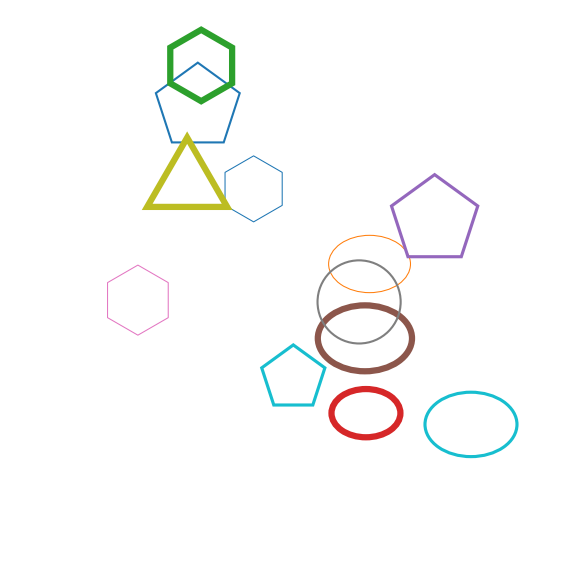[{"shape": "pentagon", "thickness": 1, "radius": 0.38, "center": [0.343, 0.814]}, {"shape": "hexagon", "thickness": 0.5, "radius": 0.29, "center": [0.439, 0.672]}, {"shape": "oval", "thickness": 0.5, "radius": 0.35, "center": [0.64, 0.542]}, {"shape": "hexagon", "thickness": 3, "radius": 0.31, "center": [0.348, 0.886]}, {"shape": "oval", "thickness": 3, "radius": 0.3, "center": [0.634, 0.284]}, {"shape": "pentagon", "thickness": 1.5, "radius": 0.39, "center": [0.753, 0.618]}, {"shape": "oval", "thickness": 3, "radius": 0.41, "center": [0.632, 0.413]}, {"shape": "hexagon", "thickness": 0.5, "radius": 0.3, "center": [0.239, 0.479]}, {"shape": "circle", "thickness": 1, "radius": 0.36, "center": [0.622, 0.476]}, {"shape": "triangle", "thickness": 3, "radius": 0.4, "center": [0.324, 0.681]}, {"shape": "oval", "thickness": 1.5, "radius": 0.4, "center": [0.816, 0.264]}, {"shape": "pentagon", "thickness": 1.5, "radius": 0.29, "center": [0.508, 0.344]}]